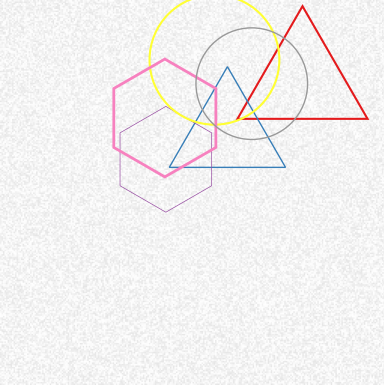[{"shape": "triangle", "thickness": 1.5, "radius": 0.98, "center": [0.786, 0.789]}, {"shape": "triangle", "thickness": 1, "radius": 0.87, "center": [0.591, 0.652]}, {"shape": "hexagon", "thickness": 0.5, "radius": 0.69, "center": [0.431, 0.586]}, {"shape": "circle", "thickness": 1.5, "radius": 0.84, "center": [0.557, 0.845]}, {"shape": "hexagon", "thickness": 2, "radius": 0.77, "center": [0.428, 0.694]}, {"shape": "circle", "thickness": 1, "radius": 0.72, "center": [0.654, 0.783]}]